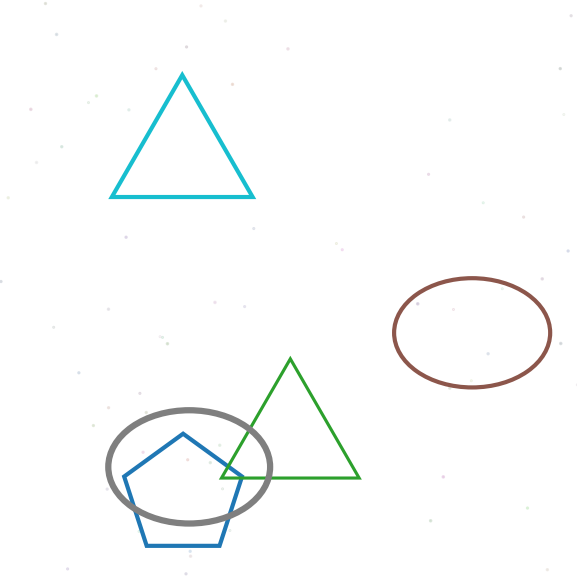[{"shape": "pentagon", "thickness": 2, "radius": 0.54, "center": [0.317, 0.141]}, {"shape": "triangle", "thickness": 1.5, "radius": 0.69, "center": [0.503, 0.24]}, {"shape": "oval", "thickness": 2, "radius": 0.68, "center": [0.818, 0.423]}, {"shape": "oval", "thickness": 3, "radius": 0.7, "center": [0.328, 0.191]}, {"shape": "triangle", "thickness": 2, "radius": 0.7, "center": [0.316, 0.728]}]